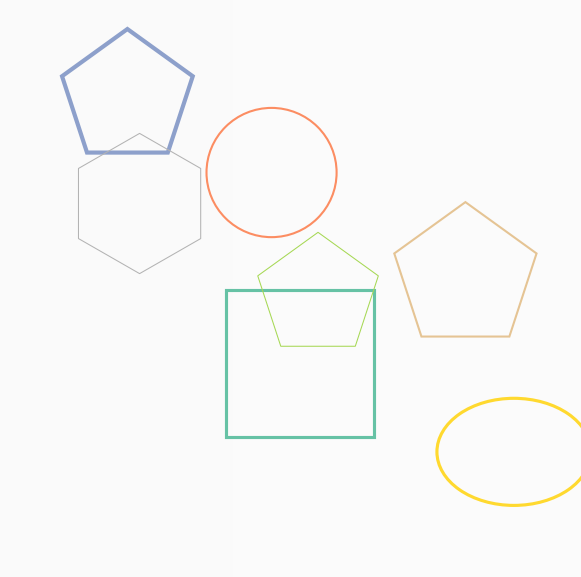[{"shape": "square", "thickness": 1.5, "radius": 0.64, "center": [0.516, 0.369]}, {"shape": "circle", "thickness": 1, "radius": 0.56, "center": [0.467, 0.7]}, {"shape": "pentagon", "thickness": 2, "radius": 0.59, "center": [0.219, 0.831]}, {"shape": "pentagon", "thickness": 0.5, "radius": 0.55, "center": [0.547, 0.488]}, {"shape": "oval", "thickness": 1.5, "radius": 0.66, "center": [0.884, 0.217]}, {"shape": "pentagon", "thickness": 1, "radius": 0.64, "center": [0.801, 0.52]}, {"shape": "hexagon", "thickness": 0.5, "radius": 0.61, "center": [0.24, 0.647]}]